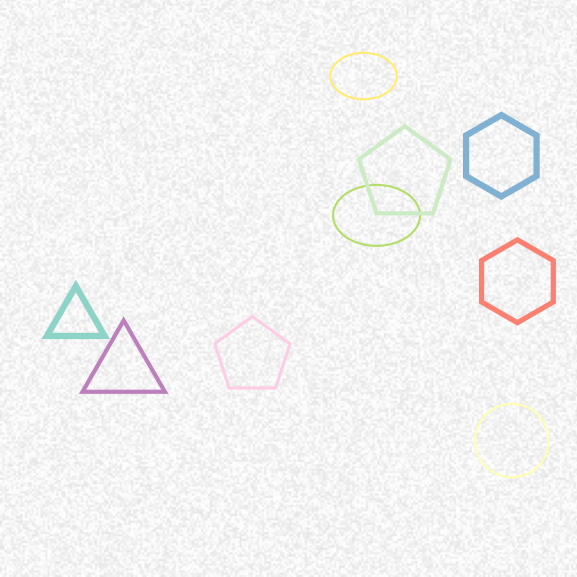[{"shape": "triangle", "thickness": 3, "radius": 0.29, "center": [0.131, 0.446]}, {"shape": "circle", "thickness": 1, "radius": 0.32, "center": [0.887, 0.236]}, {"shape": "hexagon", "thickness": 2.5, "radius": 0.36, "center": [0.896, 0.512]}, {"shape": "hexagon", "thickness": 3, "radius": 0.35, "center": [0.868, 0.729]}, {"shape": "oval", "thickness": 1, "radius": 0.38, "center": [0.652, 0.626]}, {"shape": "pentagon", "thickness": 1.5, "radius": 0.34, "center": [0.437, 0.383]}, {"shape": "triangle", "thickness": 2, "radius": 0.41, "center": [0.214, 0.362]}, {"shape": "pentagon", "thickness": 2, "radius": 0.42, "center": [0.701, 0.697]}, {"shape": "oval", "thickness": 1, "radius": 0.29, "center": [0.63, 0.867]}]